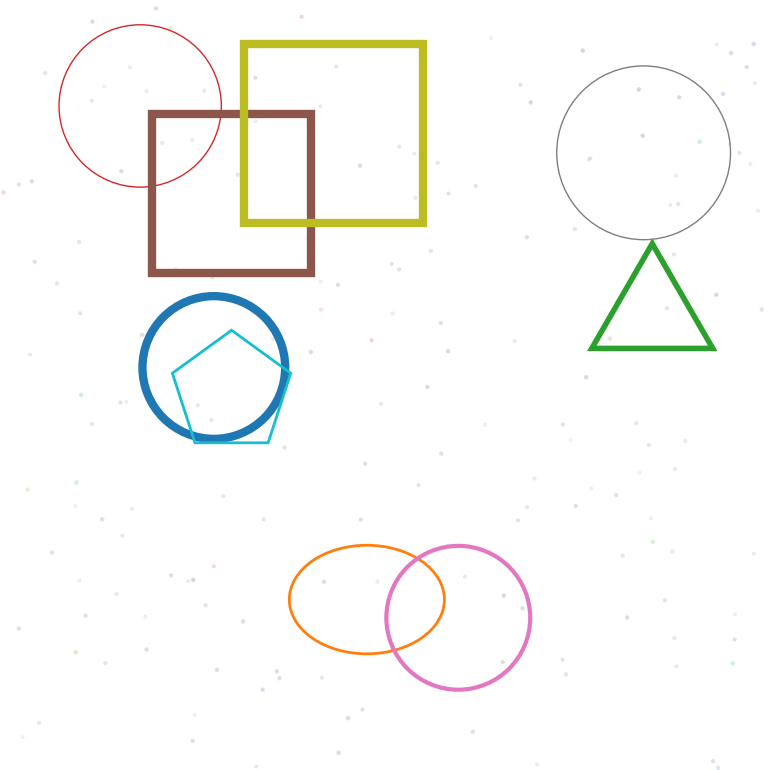[{"shape": "circle", "thickness": 3, "radius": 0.46, "center": [0.278, 0.523]}, {"shape": "oval", "thickness": 1, "radius": 0.5, "center": [0.476, 0.221]}, {"shape": "triangle", "thickness": 2, "radius": 0.45, "center": [0.847, 0.593]}, {"shape": "circle", "thickness": 0.5, "radius": 0.53, "center": [0.182, 0.862]}, {"shape": "square", "thickness": 3, "radius": 0.52, "center": [0.3, 0.749]}, {"shape": "circle", "thickness": 1.5, "radius": 0.47, "center": [0.595, 0.198]}, {"shape": "circle", "thickness": 0.5, "radius": 0.56, "center": [0.836, 0.802]}, {"shape": "square", "thickness": 3, "radius": 0.58, "center": [0.433, 0.827]}, {"shape": "pentagon", "thickness": 1, "radius": 0.4, "center": [0.301, 0.49]}]